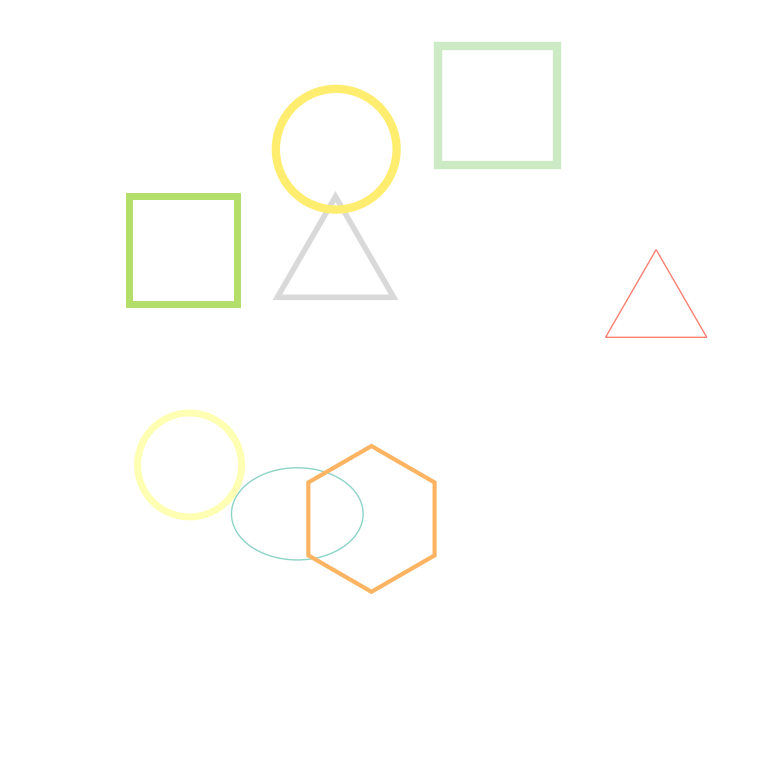[{"shape": "oval", "thickness": 0.5, "radius": 0.43, "center": [0.386, 0.333]}, {"shape": "circle", "thickness": 2.5, "radius": 0.34, "center": [0.246, 0.396]}, {"shape": "triangle", "thickness": 0.5, "radius": 0.38, "center": [0.852, 0.6]}, {"shape": "hexagon", "thickness": 1.5, "radius": 0.47, "center": [0.482, 0.326]}, {"shape": "square", "thickness": 2.5, "radius": 0.35, "center": [0.238, 0.675]}, {"shape": "triangle", "thickness": 2, "radius": 0.44, "center": [0.436, 0.658]}, {"shape": "square", "thickness": 3, "radius": 0.39, "center": [0.646, 0.863]}, {"shape": "circle", "thickness": 3, "radius": 0.39, "center": [0.437, 0.806]}]